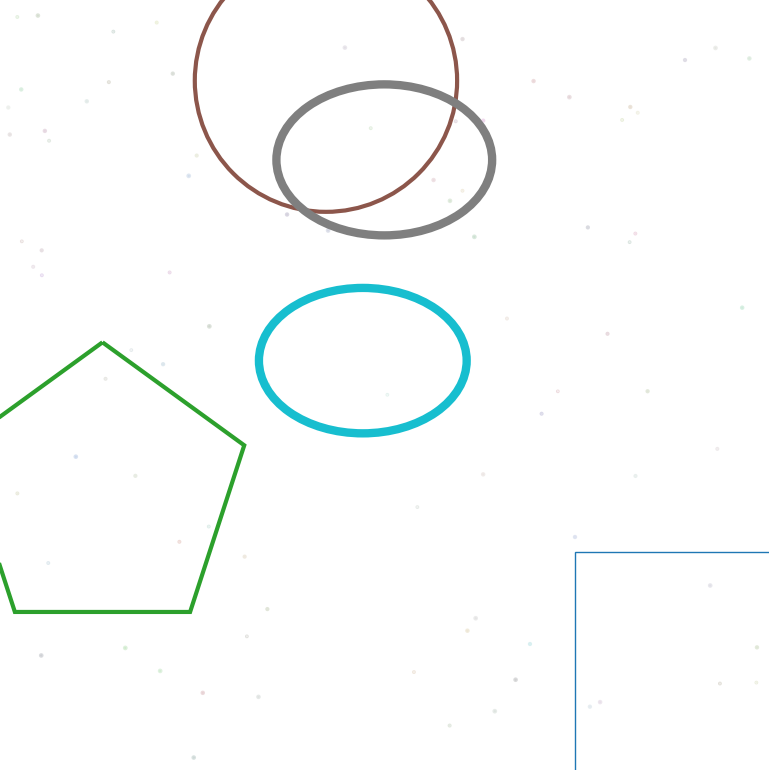[{"shape": "square", "thickness": 0.5, "radius": 0.72, "center": [0.89, 0.139]}, {"shape": "pentagon", "thickness": 1.5, "radius": 0.97, "center": [0.133, 0.362]}, {"shape": "circle", "thickness": 1.5, "radius": 0.85, "center": [0.423, 0.895]}, {"shape": "oval", "thickness": 3, "radius": 0.7, "center": [0.499, 0.792]}, {"shape": "oval", "thickness": 3, "radius": 0.67, "center": [0.471, 0.532]}]